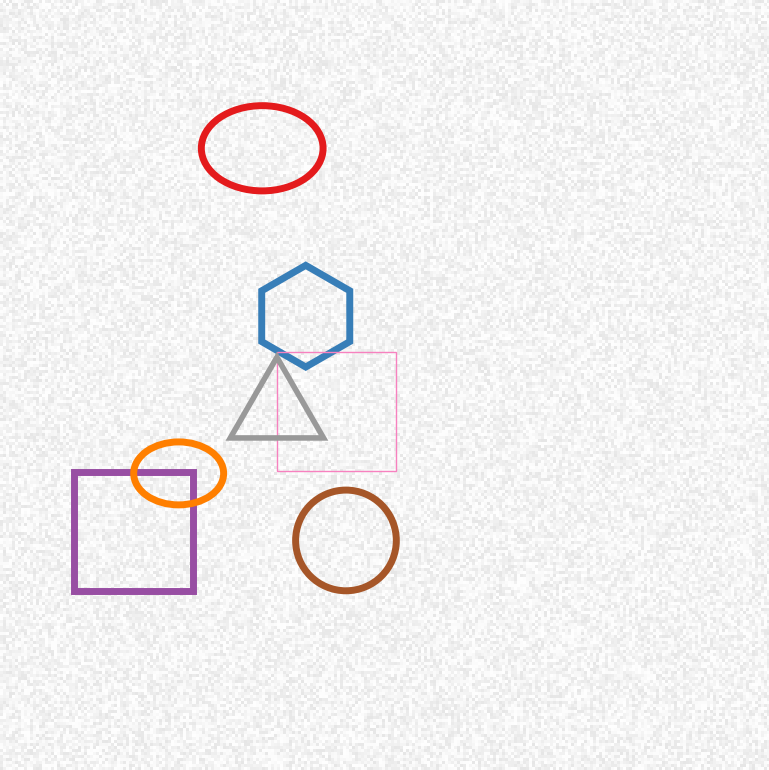[{"shape": "oval", "thickness": 2.5, "radius": 0.4, "center": [0.341, 0.807]}, {"shape": "hexagon", "thickness": 2.5, "radius": 0.33, "center": [0.397, 0.589]}, {"shape": "square", "thickness": 2.5, "radius": 0.39, "center": [0.174, 0.31]}, {"shape": "oval", "thickness": 2.5, "radius": 0.29, "center": [0.232, 0.385]}, {"shape": "circle", "thickness": 2.5, "radius": 0.33, "center": [0.449, 0.298]}, {"shape": "square", "thickness": 0.5, "radius": 0.39, "center": [0.437, 0.466]}, {"shape": "triangle", "thickness": 2, "radius": 0.35, "center": [0.36, 0.466]}]